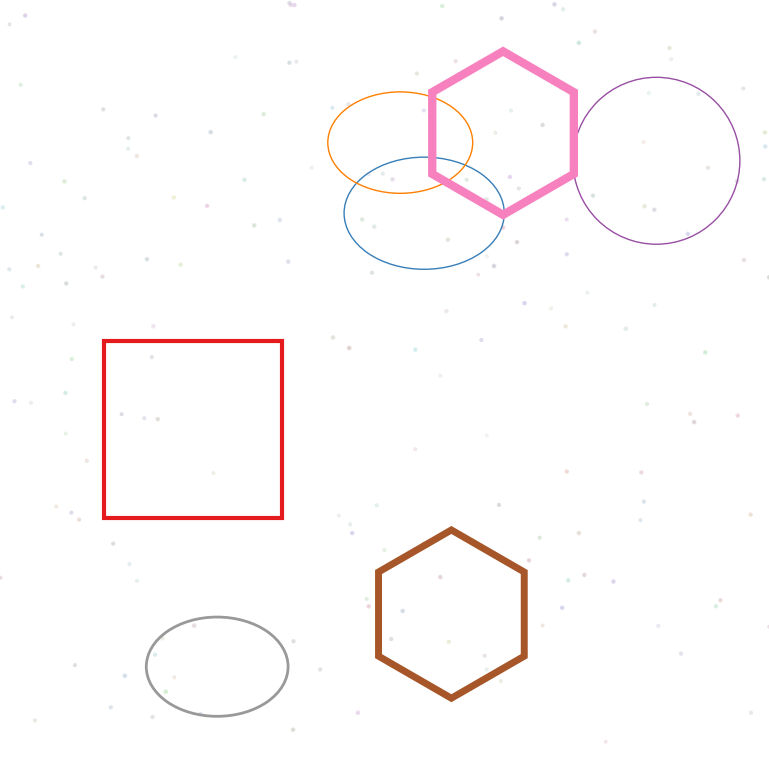[{"shape": "square", "thickness": 1.5, "radius": 0.58, "center": [0.251, 0.442]}, {"shape": "oval", "thickness": 0.5, "radius": 0.52, "center": [0.551, 0.723]}, {"shape": "circle", "thickness": 0.5, "radius": 0.54, "center": [0.852, 0.791]}, {"shape": "oval", "thickness": 0.5, "radius": 0.47, "center": [0.52, 0.815]}, {"shape": "hexagon", "thickness": 2.5, "radius": 0.55, "center": [0.586, 0.202]}, {"shape": "hexagon", "thickness": 3, "radius": 0.53, "center": [0.653, 0.827]}, {"shape": "oval", "thickness": 1, "radius": 0.46, "center": [0.282, 0.134]}]